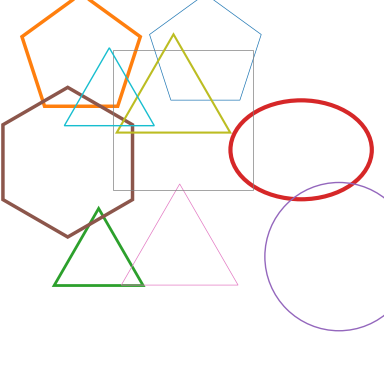[{"shape": "pentagon", "thickness": 0.5, "radius": 0.76, "center": [0.533, 0.863]}, {"shape": "pentagon", "thickness": 2.5, "radius": 0.81, "center": [0.211, 0.855]}, {"shape": "triangle", "thickness": 2, "radius": 0.67, "center": [0.256, 0.325]}, {"shape": "oval", "thickness": 3, "radius": 0.92, "center": [0.782, 0.611]}, {"shape": "circle", "thickness": 1, "radius": 0.96, "center": [0.881, 0.333]}, {"shape": "hexagon", "thickness": 2.5, "radius": 0.97, "center": [0.176, 0.579]}, {"shape": "triangle", "thickness": 0.5, "radius": 0.88, "center": [0.467, 0.347]}, {"shape": "square", "thickness": 0.5, "radius": 0.91, "center": [0.475, 0.688]}, {"shape": "triangle", "thickness": 1.5, "radius": 0.85, "center": [0.451, 0.741]}, {"shape": "triangle", "thickness": 1, "radius": 0.67, "center": [0.284, 0.741]}]